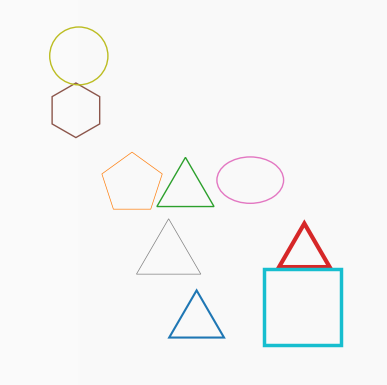[{"shape": "triangle", "thickness": 1.5, "radius": 0.41, "center": [0.507, 0.164]}, {"shape": "pentagon", "thickness": 0.5, "radius": 0.41, "center": [0.341, 0.523]}, {"shape": "triangle", "thickness": 1, "radius": 0.43, "center": [0.479, 0.506]}, {"shape": "triangle", "thickness": 3, "radius": 0.38, "center": [0.785, 0.344]}, {"shape": "hexagon", "thickness": 1, "radius": 0.35, "center": [0.196, 0.714]}, {"shape": "oval", "thickness": 1, "radius": 0.43, "center": [0.646, 0.532]}, {"shape": "triangle", "thickness": 0.5, "radius": 0.48, "center": [0.435, 0.336]}, {"shape": "circle", "thickness": 1, "radius": 0.38, "center": [0.203, 0.855]}, {"shape": "square", "thickness": 2.5, "radius": 0.49, "center": [0.78, 0.202]}]